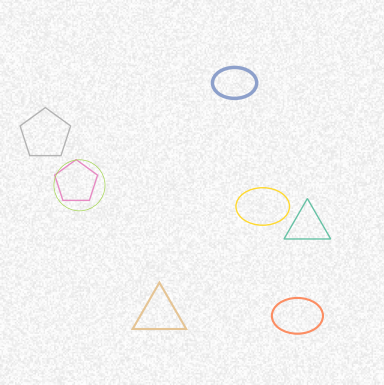[{"shape": "triangle", "thickness": 1, "radius": 0.35, "center": [0.798, 0.414]}, {"shape": "oval", "thickness": 1.5, "radius": 0.33, "center": [0.773, 0.18]}, {"shape": "oval", "thickness": 2.5, "radius": 0.29, "center": [0.609, 0.785]}, {"shape": "pentagon", "thickness": 1, "radius": 0.29, "center": [0.198, 0.527]}, {"shape": "circle", "thickness": 0.5, "radius": 0.33, "center": [0.206, 0.519]}, {"shape": "oval", "thickness": 1, "radius": 0.35, "center": [0.682, 0.464]}, {"shape": "triangle", "thickness": 1.5, "radius": 0.4, "center": [0.414, 0.186]}, {"shape": "pentagon", "thickness": 1, "radius": 0.35, "center": [0.118, 0.652]}]